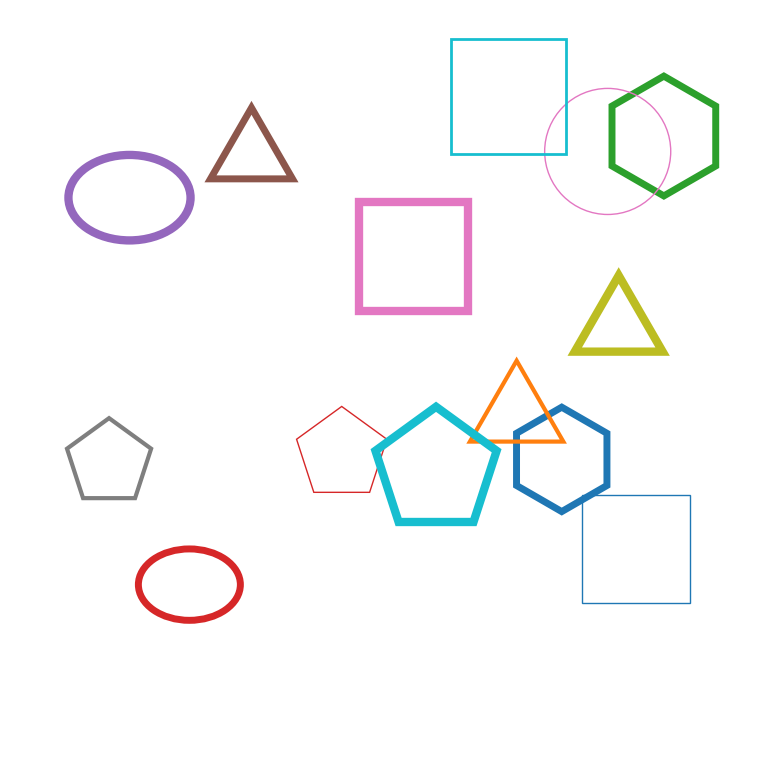[{"shape": "square", "thickness": 0.5, "radius": 0.35, "center": [0.826, 0.287]}, {"shape": "hexagon", "thickness": 2.5, "radius": 0.34, "center": [0.73, 0.403]}, {"shape": "triangle", "thickness": 1.5, "radius": 0.35, "center": [0.671, 0.462]}, {"shape": "hexagon", "thickness": 2.5, "radius": 0.39, "center": [0.862, 0.823]}, {"shape": "pentagon", "thickness": 0.5, "radius": 0.31, "center": [0.444, 0.41]}, {"shape": "oval", "thickness": 2.5, "radius": 0.33, "center": [0.246, 0.241]}, {"shape": "oval", "thickness": 3, "radius": 0.4, "center": [0.168, 0.743]}, {"shape": "triangle", "thickness": 2.5, "radius": 0.31, "center": [0.327, 0.798]}, {"shape": "square", "thickness": 3, "radius": 0.35, "center": [0.537, 0.667]}, {"shape": "circle", "thickness": 0.5, "radius": 0.41, "center": [0.789, 0.803]}, {"shape": "pentagon", "thickness": 1.5, "radius": 0.29, "center": [0.142, 0.4]}, {"shape": "triangle", "thickness": 3, "radius": 0.33, "center": [0.803, 0.576]}, {"shape": "square", "thickness": 1, "radius": 0.37, "center": [0.66, 0.875]}, {"shape": "pentagon", "thickness": 3, "radius": 0.41, "center": [0.566, 0.389]}]